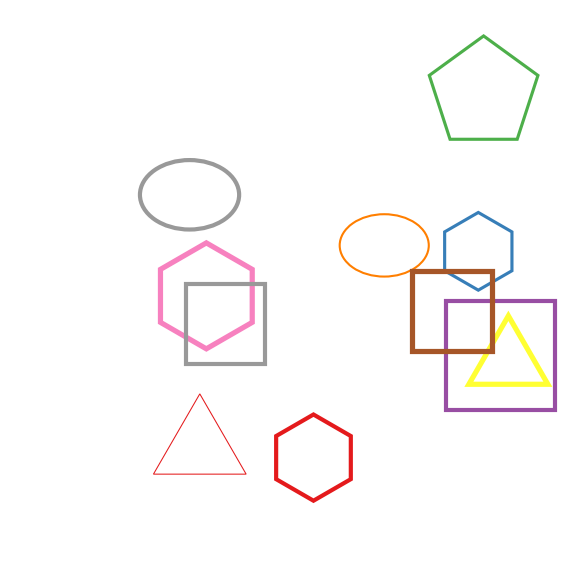[{"shape": "hexagon", "thickness": 2, "radius": 0.37, "center": [0.543, 0.207]}, {"shape": "triangle", "thickness": 0.5, "radius": 0.46, "center": [0.346, 0.224]}, {"shape": "hexagon", "thickness": 1.5, "radius": 0.34, "center": [0.828, 0.564]}, {"shape": "pentagon", "thickness": 1.5, "radius": 0.49, "center": [0.837, 0.838]}, {"shape": "square", "thickness": 2, "radius": 0.47, "center": [0.867, 0.383]}, {"shape": "oval", "thickness": 1, "radius": 0.39, "center": [0.665, 0.574]}, {"shape": "triangle", "thickness": 2.5, "radius": 0.39, "center": [0.88, 0.373]}, {"shape": "square", "thickness": 2.5, "radius": 0.35, "center": [0.783, 0.461]}, {"shape": "hexagon", "thickness": 2.5, "radius": 0.46, "center": [0.357, 0.487]}, {"shape": "oval", "thickness": 2, "radius": 0.43, "center": [0.328, 0.662]}, {"shape": "square", "thickness": 2, "radius": 0.34, "center": [0.39, 0.438]}]